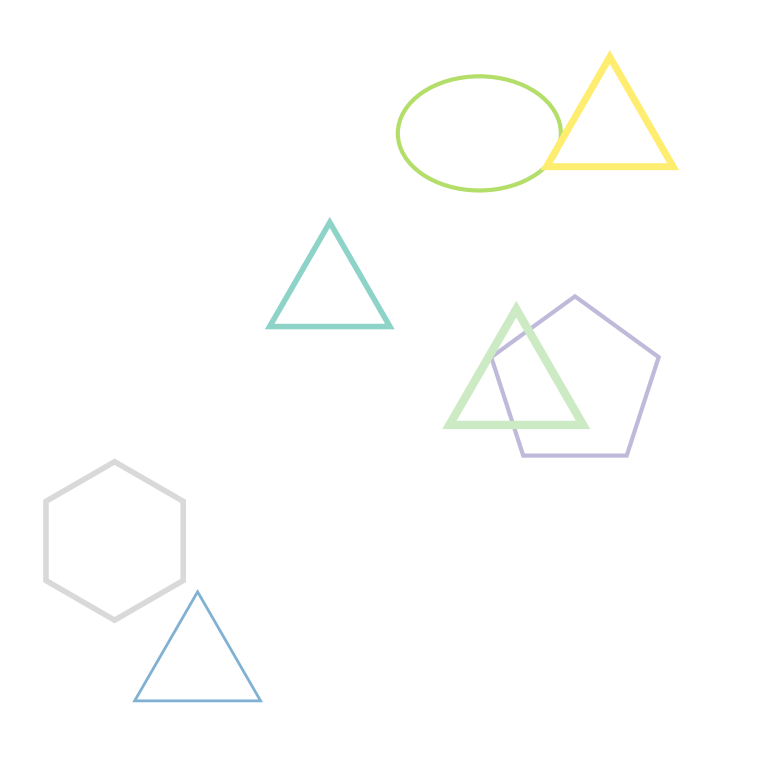[{"shape": "triangle", "thickness": 2, "radius": 0.45, "center": [0.428, 0.621]}, {"shape": "pentagon", "thickness": 1.5, "radius": 0.57, "center": [0.747, 0.501]}, {"shape": "triangle", "thickness": 1, "radius": 0.47, "center": [0.257, 0.137]}, {"shape": "oval", "thickness": 1.5, "radius": 0.53, "center": [0.623, 0.827]}, {"shape": "hexagon", "thickness": 2, "radius": 0.51, "center": [0.149, 0.297]}, {"shape": "triangle", "thickness": 3, "radius": 0.5, "center": [0.67, 0.498]}, {"shape": "triangle", "thickness": 2.5, "radius": 0.47, "center": [0.792, 0.831]}]